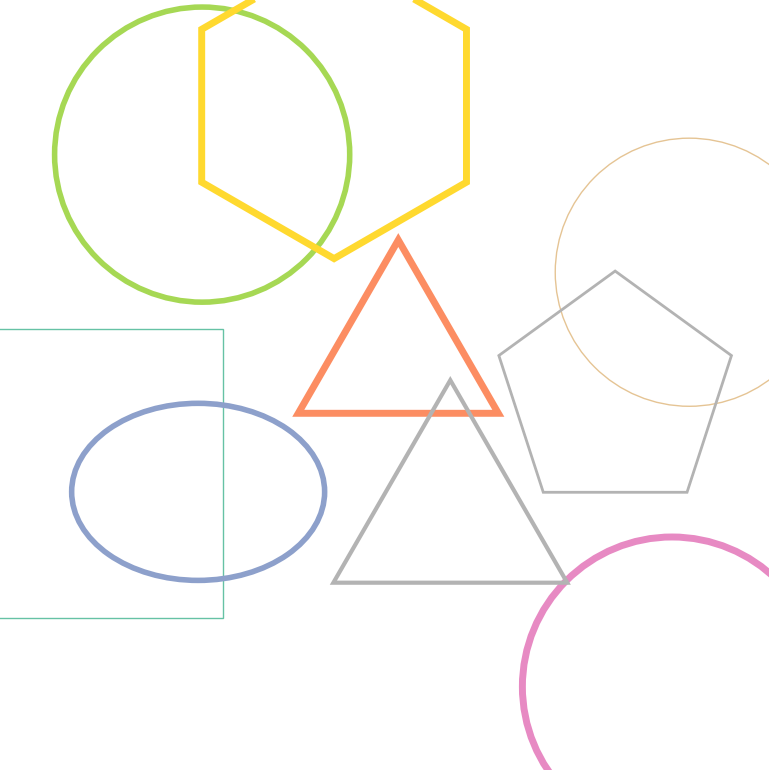[{"shape": "square", "thickness": 0.5, "radius": 0.94, "center": [0.102, 0.385]}, {"shape": "triangle", "thickness": 2.5, "radius": 0.75, "center": [0.517, 0.538]}, {"shape": "oval", "thickness": 2, "radius": 0.82, "center": [0.257, 0.361]}, {"shape": "circle", "thickness": 2.5, "radius": 0.97, "center": [0.873, 0.108]}, {"shape": "circle", "thickness": 2, "radius": 0.96, "center": [0.263, 0.799]}, {"shape": "hexagon", "thickness": 2.5, "radius": 0.99, "center": [0.434, 0.863]}, {"shape": "circle", "thickness": 0.5, "radius": 0.87, "center": [0.895, 0.646]}, {"shape": "pentagon", "thickness": 1, "radius": 0.79, "center": [0.799, 0.489]}, {"shape": "triangle", "thickness": 1.5, "radius": 0.88, "center": [0.585, 0.331]}]